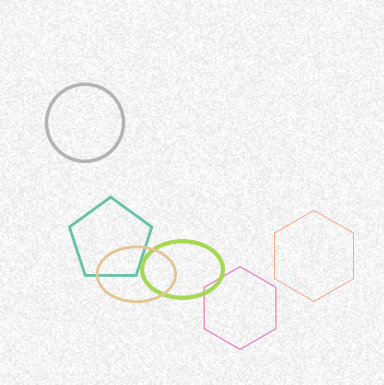[{"shape": "pentagon", "thickness": 2, "radius": 0.56, "center": [0.287, 0.376]}, {"shape": "hexagon", "thickness": 0.5, "radius": 0.59, "center": [0.816, 0.335]}, {"shape": "hexagon", "thickness": 1, "radius": 0.54, "center": [0.623, 0.2]}, {"shape": "oval", "thickness": 3, "radius": 0.53, "center": [0.474, 0.3]}, {"shape": "oval", "thickness": 2, "radius": 0.51, "center": [0.354, 0.288]}, {"shape": "circle", "thickness": 2.5, "radius": 0.5, "center": [0.221, 0.681]}]